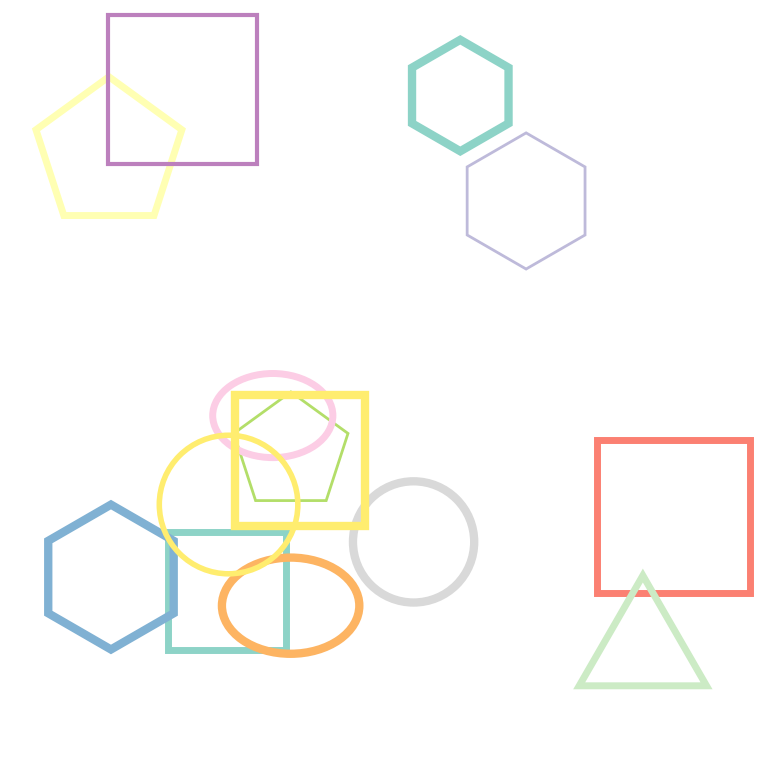[{"shape": "hexagon", "thickness": 3, "radius": 0.36, "center": [0.598, 0.876]}, {"shape": "square", "thickness": 2.5, "radius": 0.38, "center": [0.294, 0.233]}, {"shape": "pentagon", "thickness": 2.5, "radius": 0.5, "center": [0.141, 0.801]}, {"shape": "hexagon", "thickness": 1, "radius": 0.44, "center": [0.683, 0.739]}, {"shape": "square", "thickness": 2.5, "radius": 0.5, "center": [0.875, 0.329]}, {"shape": "hexagon", "thickness": 3, "radius": 0.47, "center": [0.144, 0.251]}, {"shape": "oval", "thickness": 3, "radius": 0.45, "center": [0.377, 0.213]}, {"shape": "pentagon", "thickness": 1, "radius": 0.39, "center": [0.378, 0.413]}, {"shape": "oval", "thickness": 2.5, "radius": 0.39, "center": [0.354, 0.46]}, {"shape": "circle", "thickness": 3, "radius": 0.39, "center": [0.537, 0.296]}, {"shape": "square", "thickness": 1.5, "radius": 0.48, "center": [0.237, 0.884]}, {"shape": "triangle", "thickness": 2.5, "radius": 0.48, "center": [0.835, 0.157]}, {"shape": "circle", "thickness": 2, "radius": 0.45, "center": [0.297, 0.345]}, {"shape": "square", "thickness": 3, "radius": 0.42, "center": [0.39, 0.402]}]